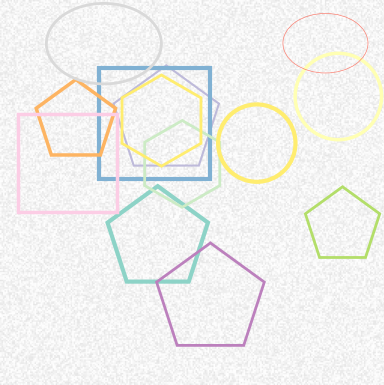[{"shape": "pentagon", "thickness": 3, "radius": 0.69, "center": [0.41, 0.379]}, {"shape": "circle", "thickness": 2.5, "radius": 0.56, "center": [0.879, 0.749]}, {"shape": "pentagon", "thickness": 1.5, "radius": 0.72, "center": [0.432, 0.686]}, {"shape": "oval", "thickness": 0.5, "radius": 0.55, "center": [0.845, 0.888]}, {"shape": "square", "thickness": 3, "radius": 0.72, "center": [0.401, 0.68]}, {"shape": "pentagon", "thickness": 2.5, "radius": 0.54, "center": [0.197, 0.685]}, {"shape": "pentagon", "thickness": 2, "radius": 0.51, "center": [0.89, 0.413]}, {"shape": "square", "thickness": 2.5, "radius": 0.64, "center": [0.175, 0.576]}, {"shape": "oval", "thickness": 2, "radius": 0.75, "center": [0.27, 0.887]}, {"shape": "pentagon", "thickness": 2, "radius": 0.74, "center": [0.547, 0.222]}, {"shape": "hexagon", "thickness": 2, "radius": 0.56, "center": [0.473, 0.574]}, {"shape": "hexagon", "thickness": 2, "radius": 0.59, "center": [0.419, 0.687]}, {"shape": "circle", "thickness": 3, "radius": 0.5, "center": [0.667, 0.628]}]